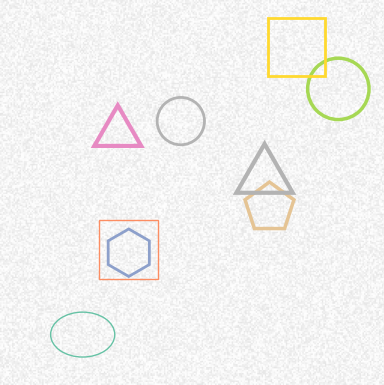[{"shape": "oval", "thickness": 1, "radius": 0.42, "center": [0.215, 0.131]}, {"shape": "square", "thickness": 1, "radius": 0.38, "center": [0.334, 0.351]}, {"shape": "hexagon", "thickness": 2, "radius": 0.31, "center": [0.334, 0.344]}, {"shape": "triangle", "thickness": 3, "radius": 0.35, "center": [0.306, 0.656]}, {"shape": "circle", "thickness": 2.5, "radius": 0.4, "center": [0.879, 0.769]}, {"shape": "square", "thickness": 2, "radius": 0.37, "center": [0.77, 0.878]}, {"shape": "pentagon", "thickness": 2.5, "radius": 0.33, "center": [0.7, 0.46]}, {"shape": "circle", "thickness": 2, "radius": 0.31, "center": [0.47, 0.685]}, {"shape": "triangle", "thickness": 3, "radius": 0.42, "center": [0.687, 0.542]}]